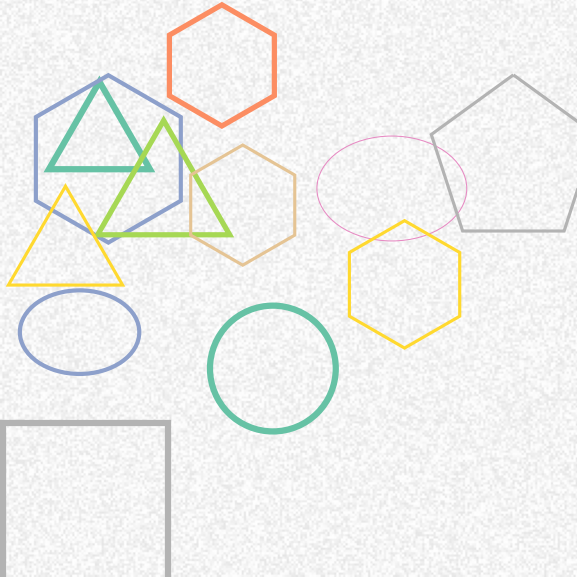[{"shape": "triangle", "thickness": 3, "radius": 0.5, "center": [0.172, 0.757]}, {"shape": "circle", "thickness": 3, "radius": 0.54, "center": [0.473, 0.361]}, {"shape": "hexagon", "thickness": 2.5, "radius": 0.52, "center": [0.384, 0.886]}, {"shape": "oval", "thickness": 2, "radius": 0.52, "center": [0.138, 0.424]}, {"shape": "hexagon", "thickness": 2, "radius": 0.72, "center": [0.188, 0.724]}, {"shape": "oval", "thickness": 0.5, "radius": 0.65, "center": [0.678, 0.673]}, {"shape": "triangle", "thickness": 2.5, "radius": 0.66, "center": [0.283, 0.659]}, {"shape": "hexagon", "thickness": 1.5, "radius": 0.55, "center": [0.701, 0.507]}, {"shape": "triangle", "thickness": 1.5, "radius": 0.57, "center": [0.113, 0.563]}, {"shape": "hexagon", "thickness": 1.5, "radius": 0.52, "center": [0.42, 0.644]}, {"shape": "square", "thickness": 3, "radius": 0.72, "center": [0.149, 0.123]}, {"shape": "pentagon", "thickness": 1.5, "radius": 0.75, "center": [0.889, 0.72]}]